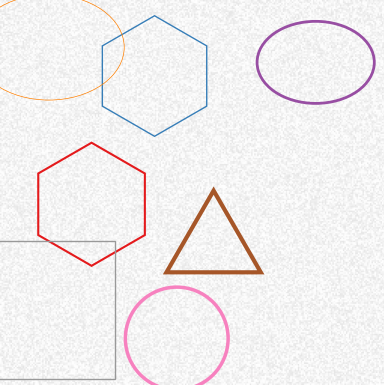[{"shape": "hexagon", "thickness": 1.5, "radius": 0.8, "center": [0.238, 0.469]}, {"shape": "hexagon", "thickness": 1, "radius": 0.78, "center": [0.401, 0.803]}, {"shape": "oval", "thickness": 2, "radius": 0.76, "center": [0.82, 0.838]}, {"shape": "oval", "thickness": 0.5, "radius": 0.98, "center": [0.127, 0.877]}, {"shape": "triangle", "thickness": 3, "radius": 0.71, "center": [0.555, 0.363]}, {"shape": "circle", "thickness": 2.5, "radius": 0.67, "center": [0.459, 0.121]}, {"shape": "square", "thickness": 1, "radius": 0.9, "center": [0.119, 0.195]}]